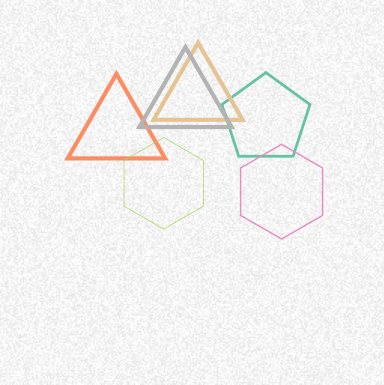[{"shape": "pentagon", "thickness": 2, "radius": 0.6, "center": [0.691, 0.691]}, {"shape": "triangle", "thickness": 3, "radius": 0.73, "center": [0.302, 0.662]}, {"shape": "hexagon", "thickness": 1, "radius": 0.61, "center": [0.731, 0.502]}, {"shape": "hexagon", "thickness": 0.5, "radius": 0.59, "center": [0.425, 0.524]}, {"shape": "triangle", "thickness": 3, "radius": 0.67, "center": [0.515, 0.756]}, {"shape": "triangle", "thickness": 3, "radius": 0.69, "center": [0.482, 0.739]}]